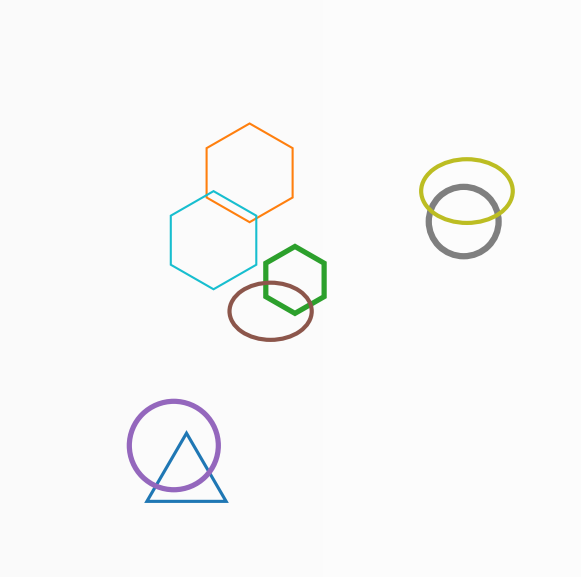[{"shape": "triangle", "thickness": 1.5, "radius": 0.39, "center": [0.321, 0.17]}, {"shape": "hexagon", "thickness": 1, "radius": 0.43, "center": [0.429, 0.7]}, {"shape": "hexagon", "thickness": 2.5, "radius": 0.29, "center": [0.507, 0.514]}, {"shape": "circle", "thickness": 2.5, "radius": 0.38, "center": [0.299, 0.228]}, {"shape": "oval", "thickness": 2, "radius": 0.35, "center": [0.466, 0.46]}, {"shape": "circle", "thickness": 3, "radius": 0.3, "center": [0.798, 0.616]}, {"shape": "oval", "thickness": 2, "radius": 0.39, "center": [0.803, 0.668]}, {"shape": "hexagon", "thickness": 1, "radius": 0.42, "center": [0.367, 0.583]}]